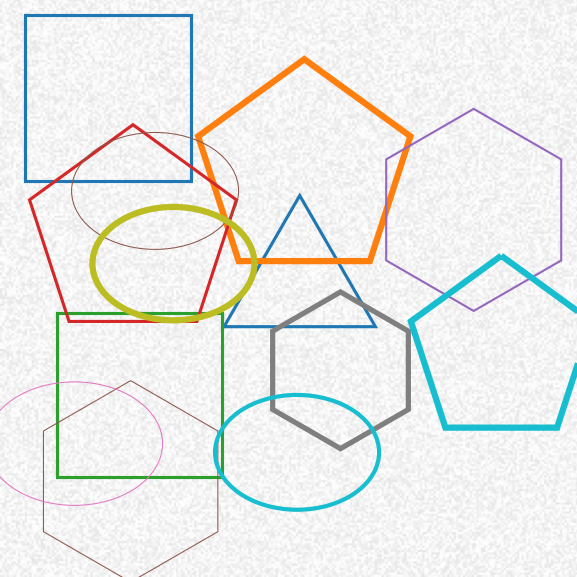[{"shape": "triangle", "thickness": 1.5, "radius": 0.76, "center": [0.519, 0.509]}, {"shape": "square", "thickness": 1.5, "radius": 0.72, "center": [0.187, 0.829]}, {"shape": "pentagon", "thickness": 3, "radius": 0.97, "center": [0.527, 0.703]}, {"shape": "square", "thickness": 1.5, "radius": 0.71, "center": [0.242, 0.316]}, {"shape": "pentagon", "thickness": 1.5, "radius": 0.94, "center": [0.23, 0.595]}, {"shape": "hexagon", "thickness": 1, "radius": 0.87, "center": [0.82, 0.636]}, {"shape": "hexagon", "thickness": 0.5, "radius": 0.87, "center": [0.226, 0.166]}, {"shape": "oval", "thickness": 0.5, "radius": 0.72, "center": [0.269, 0.669]}, {"shape": "oval", "thickness": 0.5, "radius": 0.76, "center": [0.129, 0.231]}, {"shape": "hexagon", "thickness": 2.5, "radius": 0.68, "center": [0.59, 0.358]}, {"shape": "oval", "thickness": 3, "radius": 0.7, "center": [0.3, 0.543]}, {"shape": "oval", "thickness": 2, "radius": 0.71, "center": [0.514, 0.216]}, {"shape": "pentagon", "thickness": 3, "radius": 0.82, "center": [0.868, 0.392]}]